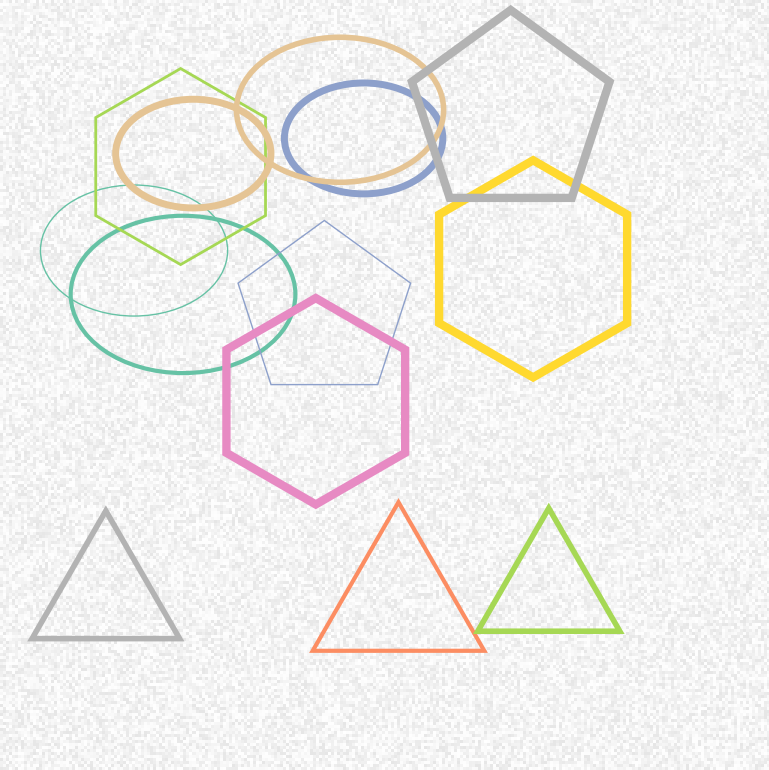[{"shape": "oval", "thickness": 1.5, "radius": 0.73, "center": [0.238, 0.618]}, {"shape": "oval", "thickness": 0.5, "radius": 0.61, "center": [0.174, 0.675]}, {"shape": "triangle", "thickness": 1.5, "radius": 0.64, "center": [0.518, 0.219]}, {"shape": "oval", "thickness": 2.5, "radius": 0.51, "center": [0.472, 0.82]}, {"shape": "pentagon", "thickness": 0.5, "radius": 0.59, "center": [0.421, 0.596]}, {"shape": "hexagon", "thickness": 3, "radius": 0.67, "center": [0.41, 0.479]}, {"shape": "hexagon", "thickness": 1, "radius": 0.64, "center": [0.235, 0.784]}, {"shape": "triangle", "thickness": 2, "radius": 0.53, "center": [0.713, 0.233]}, {"shape": "hexagon", "thickness": 3, "radius": 0.7, "center": [0.692, 0.651]}, {"shape": "oval", "thickness": 2, "radius": 0.67, "center": [0.442, 0.857]}, {"shape": "oval", "thickness": 2.5, "radius": 0.5, "center": [0.251, 0.801]}, {"shape": "pentagon", "thickness": 3, "radius": 0.67, "center": [0.663, 0.852]}, {"shape": "triangle", "thickness": 2, "radius": 0.55, "center": [0.137, 0.226]}]